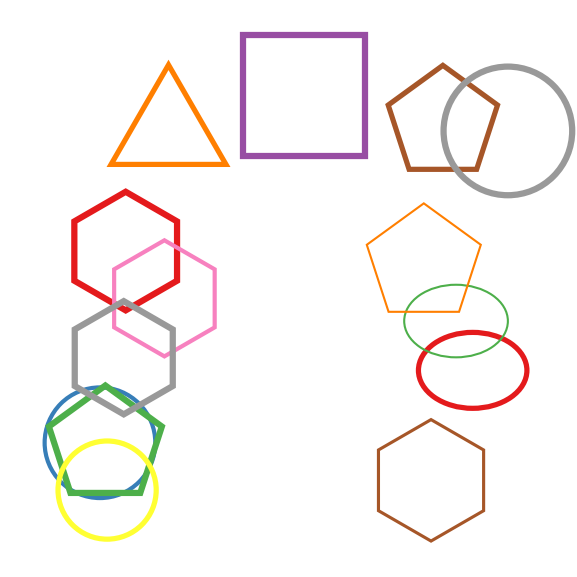[{"shape": "oval", "thickness": 2.5, "radius": 0.47, "center": [0.818, 0.358]}, {"shape": "hexagon", "thickness": 3, "radius": 0.51, "center": [0.218, 0.564]}, {"shape": "circle", "thickness": 2, "radius": 0.48, "center": [0.173, 0.232]}, {"shape": "pentagon", "thickness": 3, "radius": 0.51, "center": [0.182, 0.229]}, {"shape": "oval", "thickness": 1, "radius": 0.45, "center": [0.79, 0.443]}, {"shape": "square", "thickness": 3, "radius": 0.53, "center": [0.526, 0.834]}, {"shape": "pentagon", "thickness": 1, "radius": 0.52, "center": [0.734, 0.543]}, {"shape": "triangle", "thickness": 2.5, "radius": 0.57, "center": [0.292, 0.772]}, {"shape": "circle", "thickness": 2.5, "radius": 0.43, "center": [0.185, 0.151]}, {"shape": "pentagon", "thickness": 2.5, "radius": 0.5, "center": [0.767, 0.786]}, {"shape": "hexagon", "thickness": 1.5, "radius": 0.53, "center": [0.746, 0.167]}, {"shape": "hexagon", "thickness": 2, "radius": 0.5, "center": [0.285, 0.483]}, {"shape": "circle", "thickness": 3, "radius": 0.56, "center": [0.879, 0.772]}, {"shape": "hexagon", "thickness": 3, "radius": 0.49, "center": [0.214, 0.38]}]